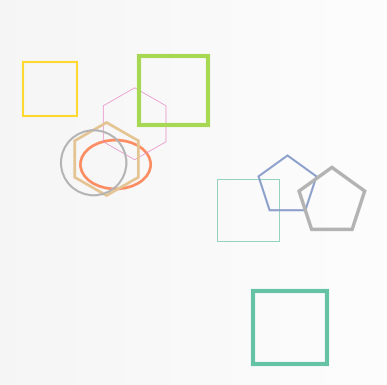[{"shape": "square", "thickness": 0.5, "radius": 0.4, "center": [0.64, 0.455]}, {"shape": "square", "thickness": 3, "radius": 0.47, "center": [0.748, 0.15]}, {"shape": "oval", "thickness": 2, "radius": 0.45, "center": [0.298, 0.573]}, {"shape": "pentagon", "thickness": 1.5, "radius": 0.39, "center": [0.742, 0.518]}, {"shape": "hexagon", "thickness": 0.5, "radius": 0.47, "center": [0.347, 0.679]}, {"shape": "square", "thickness": 3, "radius": 0.44, "center": [0.448, 0.765]}, {"shape": "square", "thickness": 1.5, "radius": 0.35, "center": [0.129, 0.768]}, {"shape": "hexagon", "thickness": 2, "radius": 0.47, "center": [0.275, 0.587]}, {"shape": "pentagon", "thickness": 2.5, "radius": 0.45, "center": [0.856, 0.476]}, {"shape": "circle", "thickness": 1.5, "radius": 0.42, "center": [0.242, 0.577]}]